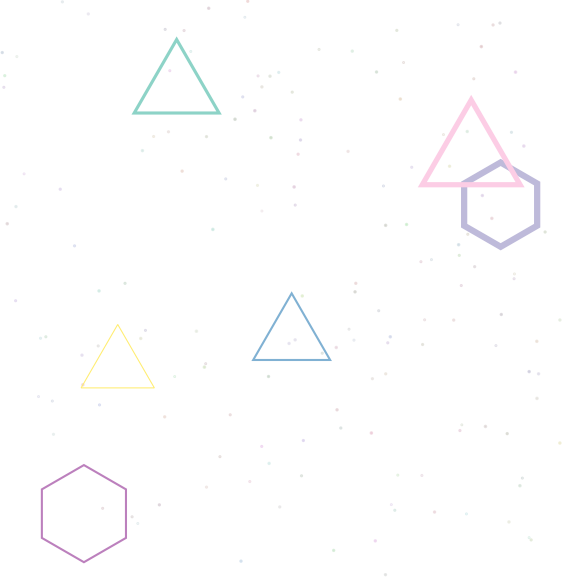[{"shape": "triangle", "thickness": 1.5, "radius": 0.42, "center": [0.306, 0.846]}, {"shape": "hexagon", "thickness": 3, "radius": 0.37, "center": [0.867, 0.645]}, {"shape": "triangle", "thickness": 1, "radius": 0.38, "center": [0.505, 0.414]}, {"shape": "triangle", "thickness": 2.5, "radius": 0.49, "center": [0.816, 0.728]}, {"shape": "hexagon", "thickness": 1, "radius": 0.42, "center": [0.145, 0.11]}, {"shape": "triangle", "thickness": 0.5, "radius": 0.37, "center": [0.204, 0.364]}]